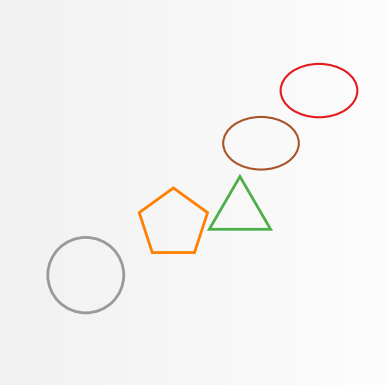[{"shape": "oval", "thickness": 1.5, "radius": 0.5, "center": [0.823, 0.765]}, {"shape": "triangle", "thickness": 2, "radius": 0.46, "center": [0.619, 0.45]}, {"shape": "pentagon", "thickness": 2, "radius": 0.46, "center": [0.447, 0.419]}, {"shape": "oval", "thickness": 1.5, "radius": 0.49, "center": [0.674, 0.628]}, {"shape": "circle", "thickness": 2, "radius": 0.49, "center": [0.221, 0.285]}]